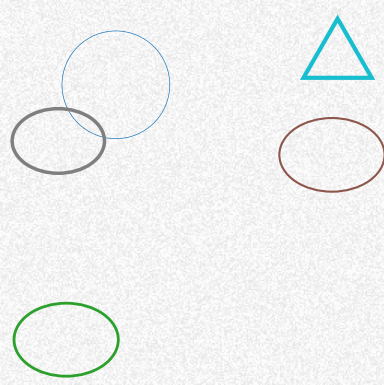[{"shape": "circle", "thickness": 0.5, "radius": 0.7, "center": [0.301, 0.78]}, {"shape": "oval", "thickness": 2, "radius": 0.68, "center": [0.172, 0.118]}, {"shape": "oval", "thickness": 1.5, "radius": 0.68, "center": [0.862, 0.598]}, {"shape": "oval", "thickness": 2.5, "radius": 0.6, "center": [0.151, 0.634]}, {"shape": "triangle", "thickness": 3, "radius": 0.51, "center": [0.877, 0.849]}]